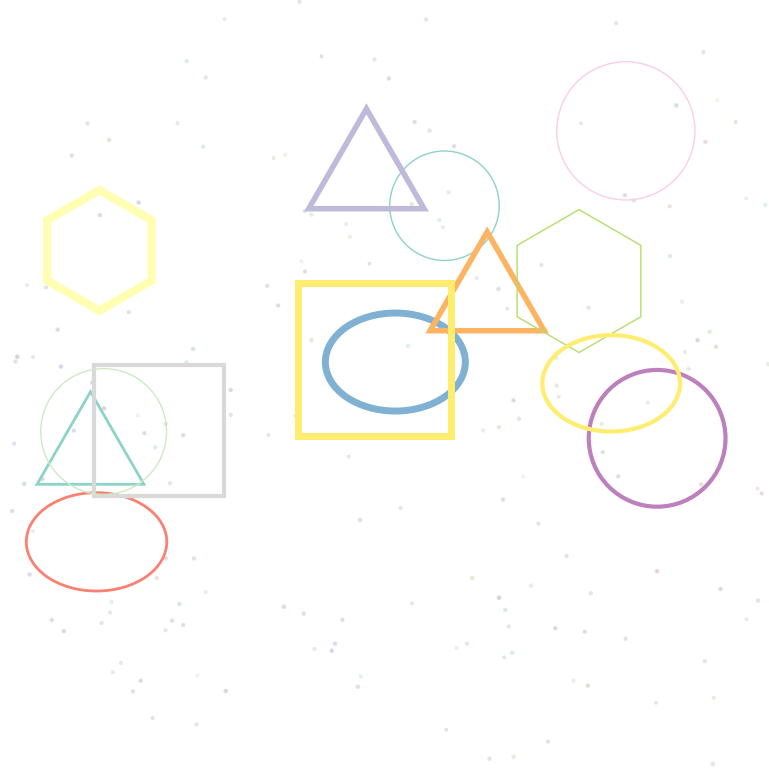[{"shape": "triangle", "thickness": 1, "radius": 0.4, "center": [0.118, 0.411]}, {"shape": "circle", "thickness": 0.5, "radius": 0.36, "center": [0.577, 0.733]}, {"shape": "hexagon", "thickness": 3, "radius": 0.39, "center": [0.129, 0.675]}, {"shape": "triangle", "thickness": 2, "radius": 0.43, "center": [0.476, 0.772]}, {"shape": "oval", "thickness": 1, "radius": 0.46, "center": [0.125, 0.296]}, {"shape": "oval", "thickness": 2.5, "radius": 0.45, "center": [0.513, 0.53]}, {"shape": "triangle", "thickness": 2, "radius": 0.43, "center": [0.633, 0.613]}, {"shape": "hexagon", "thickness": 0.5, "radius": 0.46, "center": [0.752, 0.635]}, {"shape": "circle", "thickness": 0.5, "radius": 0.45, "center": [0.813, 0.83]}, {"shape": "square", "thickness": 1.5, "radius": 0.42, "center": [0.206, 0.441]}, {"shape": "circle", "thickness": 1.5, "radius": 0.44, "center": [0.853, 0.431]}, {"shape": "circle", "thickness": 0.5, "radius": 0.41, "center": [0.135, 0.44]}, {"shape": "oval", "thickness": 1.5, "radius": 0.45, "center": [0.794, 0.502]}, {"shape": "square", "thickness": 2.5, "radius": 0.5, "center": [0.486, 0.533]}]